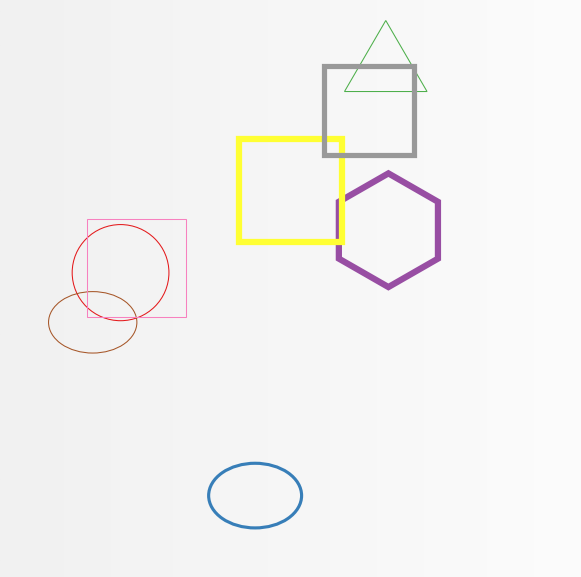[{"shape": "circle", "thickness": 0.5, "radius": 0.42, "center": [0.207, 0.527]}, {"shape": "oval", "thickness": 1.5, "radius": 0.4, "center": [0.439, 0.141]}, {"shape": "triangle", "thickness": 0.5, "radius": 0.41, "center": [0.664, 0.882]}, {"shape": "hexagon", "thickness": 3, "radius": 0.49, "center": [0.668, 0.6]}, {"shape": "square", "thickness": 3, "radius": 0.45, "center": [0.5, 0.669]}, {"shape": "oval", "thickness": 0.5, "radius": 0.38, "center": [0.159, 0.441]}, {"shape": "square", "thickness": 0.5, "radius": 0.42, "center": [0.235, 0.536]}, {"shape": "square", "thickness": 2.5, "radius": 0.39, "center": [0.635, 0.808]}]